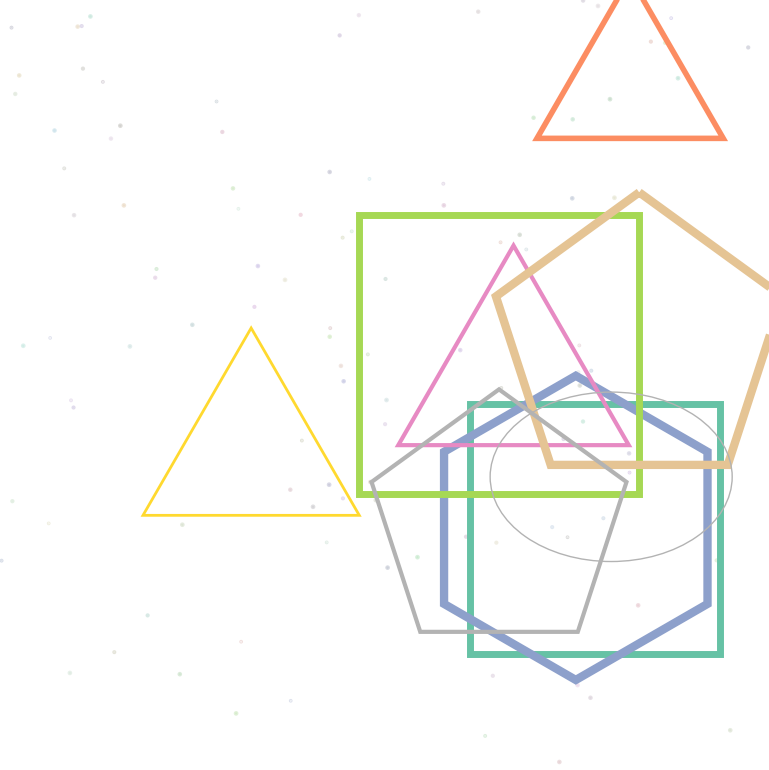[{"shape": "square", "thickness": 2.5, "radius": 0.81, "center": [0.772, 0.313]}, {"shape": "triangle", "thickness": 2, "radius": 0.7, "center": [0.818, 0.89]}, {"shape": "hexagon", "thickness": 3, "radius": 0.99, "center": [0.748, 0.314]}, {"shape": "triangle", "thickness": 1.5, "radius": 0.86, "center": [0.667, 0.508]}, {"shape": "square", "thickness": 2.5, "radius": 0.91, "center": [0.648, 0.54]}, {"shape": "triangle", "thickness": 1, "radius": 0.81, "center": [0.326, 0.412]}, {"shape": "pentagon", "thickness": 3, "radius": 0.98, "center": [0.83, 0.555]}, {"shape": "pentagon", "thickness": 1.5, "radius": 0.87, "center": [0.648, 0.32]}, {"shape": "oval", "thickness": 0.5, "radius": 0.79, "center": [0.794, 0.381]}]